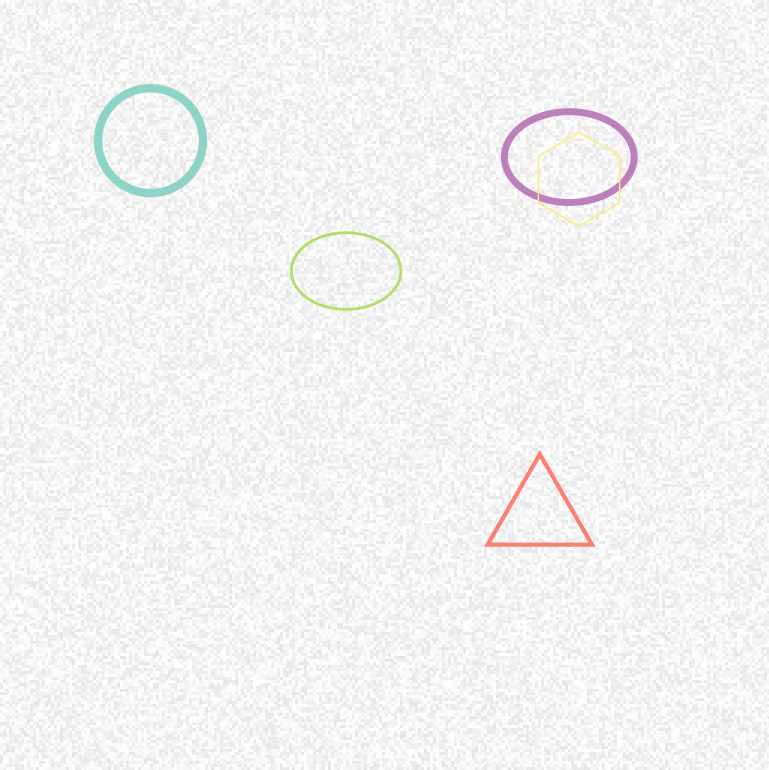[{"shape": "circle", "thickness": 3, "radius": 0.34, "center": [0.195, 0.817]}, {"shape": "triangle", "thickness": 1.5, "radius": 0.39, "center": [0.701, 0.332]}, {"shape": "oval", "thickness": 1, "radius": 0.36, "center": [0.45, 0.648]}, {"shape": "oval", "thickness": 2.5, "radius": 0.42, "center": [0.739, 0.796]}, {"shape": "hexagon", "thickness": 0.5, "radius": 0.3, "center": [0.752, 0.767]}]